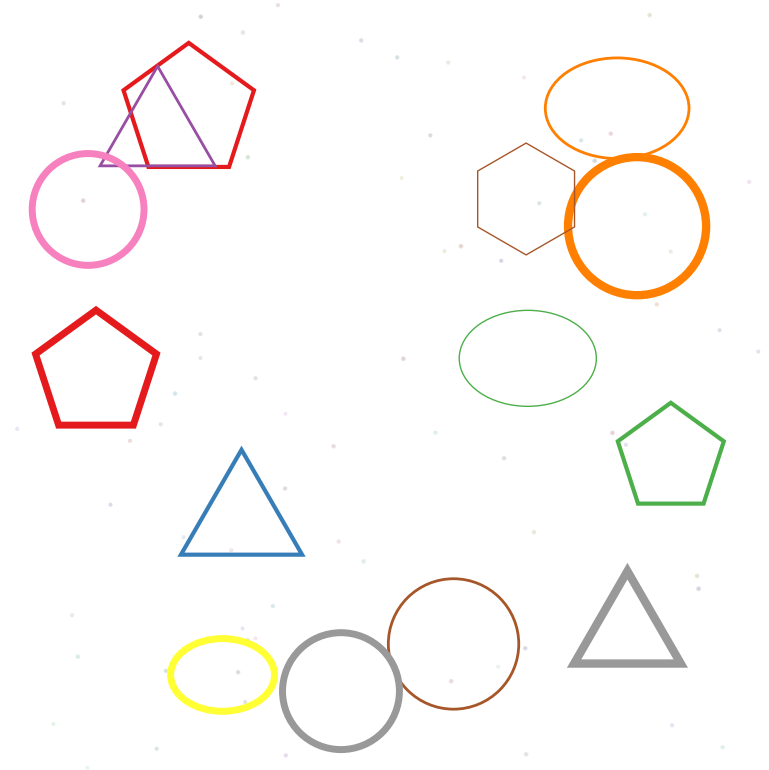[{"shape": "pentagon", "thickness": 2.5, "radius": 0.41, "center": [0.125, 0.515]}, {"shape": "pentagon", "thickness": 1.5, "radius": 0.45, "center": [0.245, 0.855]}, {"shape": "triangle", "thickness": 1.5, "radius": 0.45, "center": [0.314, 0.325]}, {"shape": "pentagon", "thickness": 1.5, "radius": 0.36, "center": [0.871, 0.405]}, {"shape": "oval", "thickness": 0.5, "radius": 0.45, "center": [0.685, 0.535]}, {"shape": "triangle", "thickness": 1, "radius": 0.43, "center": [0.205, 0.828]}, {"shape": "oval", "thickness": 1, "radius": 0.47, "center": [0.802, 0.859]}, {"shape": "circle", "thickness": 3, "radius": 0.45, "center": [0.827, 0.706]}, {"shape": "oval", "thickness": 2.5, "radius": 0.34, "center": [0.289, 0.123]}, {"shape": "hexagon", "thickness": 0.5, "radius": 0.36, "center": [0.683, 0.742]}, {"shape": "circle", "thickness": 1, "radius": 0.42, "center": [0.589, 0.164]}, {"shape": "circle", "thickness": 2.5, "radius": 0.36, "center": [0.114, 0.728]}, {"shape": "triangle", "thickness": 3, "radius": 0.4, "center": [0.815, 0.178]}, {"shape": "circle", "thickness": 2.5, "radius": 0.38, "center": [0.443, 0.102]}]